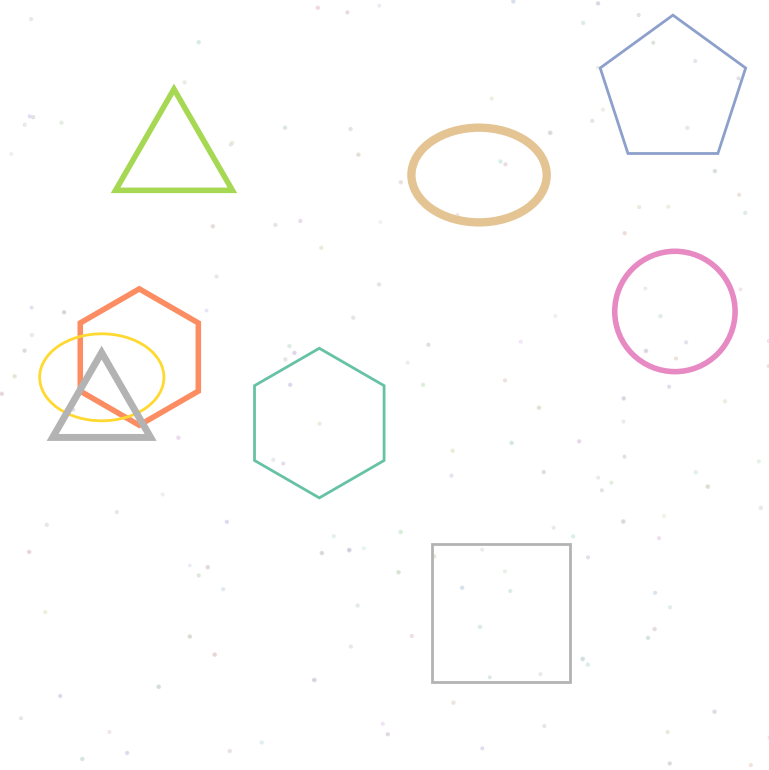[{"shape": "hexagon", "thickness": 1, "radius": 0.49, "center": [0.415, 0.451]}, {"shape": "hexagon", "thickness": 2, "radius": 0.44, "center": [0.181, 0.536]}, {"shape": "pentagon", "thickness": 1, "radius": 0.5, "center": [0.874, 0.881]}, {"shape": "circle", "thickness": 2, "radius": 0.39, "center": [0.877, 0.596]}, {"shape": "triangle", "thickness": 2, "radius": 0.44, "center": [0.226, 0.797]}, {"shape": "oval", "thickness": 1, "radius": 0.4, "center": [0.132, 0.51]}, {"shape": "oval", "thickness": 3, "radius": 0.44, "center": [0.622, 0.773]}, {"shape": "triangle", "thickness": 2.5, "radius": 0.37, "center": [0.132, 0.469]}, {"shape": "square", "thickness": 1, "radius": 0.45, "center": [0.65, 0.203]}]